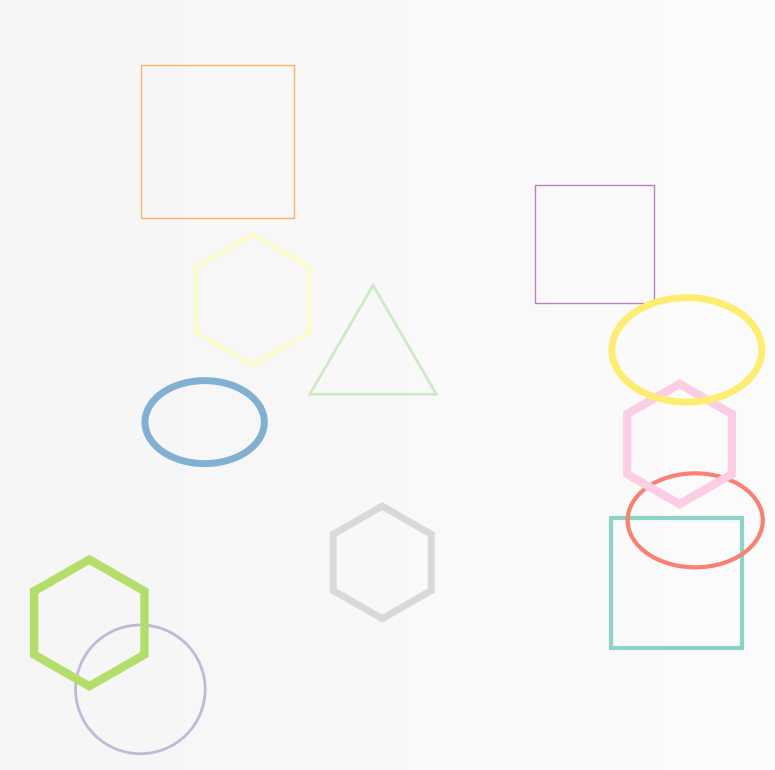[{"shape": "square", "thickness": 1.5, "radius": 0.42, "center": [0.873, 0.243]}, {"shape": "hexagon", "thickness": 1, "radius": 0.42, "center": [0.326, 0.611]}, {"shape": "circle", "thickness": 1, "radius": 0.42, "center": [0.181, 0.105]}, {"shape": "oval", "thickness": 1.5, "radius": 0.44, "center": [0.897, 0.324]}, {"shape": "oval", "thickness": 2.5, "radius": 0.38, "center": [0.264, 0.452]}, {"shape": "square", "thickness": 0.5, "radius": 0.49, "center": [0.281, 0.816]}, {"shape": "hexagon", "thickness": 3, "radius": 0.41, "center": [0.115, 0.191]}, {"shape": "hexagon", "thickness": 3, "radius": 0.39, "center": [0.877, 0.423]}, {"shape": "hexagon", "thickness": 2.5, "radius": 0.37, "center": [0.493, 0.27]}, {"shape": "square", "thickness": 0.5, "radius": 0.38, "center": [0.767, 0.683]}, {"shape": "triangle", "thickness": 1, "radius": 0.47, "center": [0.481, 0.535]}, {"shape": "oval", "thickness": 2.5, "radius": 0.48, "center": [0.886, 0.546]}]